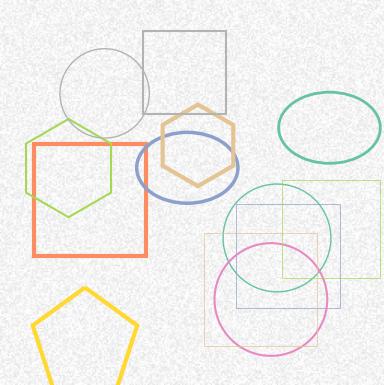[{"shape": "circle", "thickness": 1, "radius": 0.7, "center": [0.719, 0.382]}, {"shape": "oval", "thickness": 2, "radius": 0.66, "center": [0.856, 0.668]}, {"shape": "square", "thickness": 3, "radius": 0.73, "center": [0.234, 0.481]}, {"shape": "oval", "thickness": 2.5, "radius": 0.66, "center": [0.487, 0.564]}, {"shape": "square", "thickness": 0.5, "radius": 0.68, "center": [0.749, 0.335]}, {"shape": "circle", "thickness": 1.5, "radius": 0.73, "center": [0.704, 0.222]}, {"shape": "square", "thickness": 0.5, "radius": 0.64, "center": [0.859, 0.405]}, {"shape": "hexagon", "thickness": 1.5, "radius": 0.64, "center": [0.178, 0.563]}, {"shape": "pentagon", "thickness": 3, "radius": 0.71, "center": [0.221, 0.111]}, {"shape": "hexagon", "thickness": 3, "radius": 0.53, "center": [0.514, 0.623]}, {"shape": "square", "thickness": 0.5, "radius": 0.73, "center": [0.676, 0.248]}, {"shape": "square", "thickness": 1.5, "radius": 0.54, "center": [0.479, 0.812]}, {"shape": "circle", "thickness": 1, "radius": 0.58, "center": [0.272, 0.757]}]